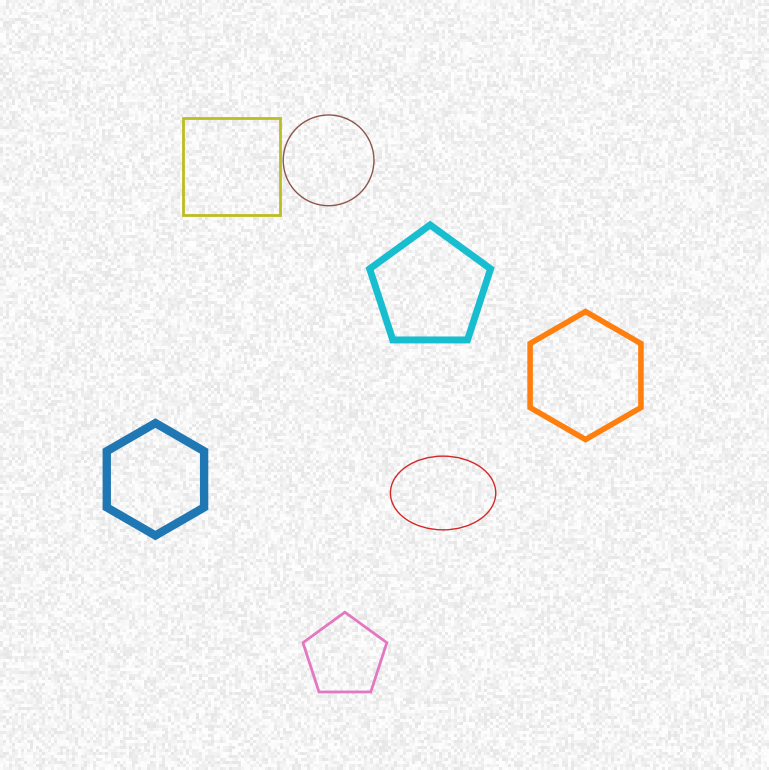[{"shape": "hexagon", "thickness": 3, "radius": 0.36, "center": [0.202, 0.378]}, {"shape": "hexagon", "thickness": 2, "radius": 0.42, "center": [0.76, 0.512]}, {"shape": "oval", "thickness": 0.5, "radius": 0.34, "center": [0.575, 0.36]}, {"shape": "circle", "thickness": 0.5, "radius": 0.29, "center": [0.427, 0.792]}, {"shape": "pentagon", "thickness": 1, "radius": 0.29, "center": [0.448, 0.148]}, {"shape": "square", "thickness": 1, "radius": 0.31, "center": [0.3, 0.784]}, {"shape": "pentagon", "thickness": 2.5, "radius": 0.41, "center": [0.559, 0.625]}]